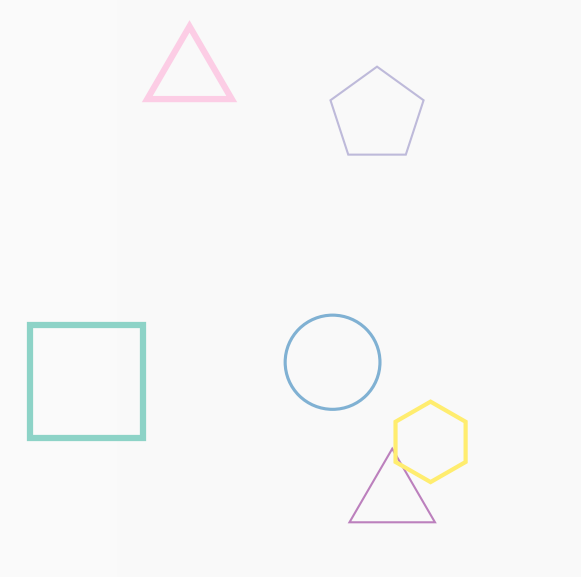[{"shape": "square", "thickness": 3, "radius": 0.49, "center": [0.149, 0.338]}, {"shape": "pentagon", "thickness": 1, "radius": 0.42, "center": [0.649, 0.799]}, {"shape": "circle", "thickness": 1.5, "radius": 0.41, "center": [0.572, 0.372]}, {"shape": "triangle", "thickness": 3, "radius": 0.42, "center": [0.326, 0.87]}, {"shape": "triangle", "thickness": 1, "radius": 0.42, "center": [0.675, 0.137]}, {"shape": "hexagon", "thickness": 2, "radius": 0.35, "center": [0.741, 0.234]}]